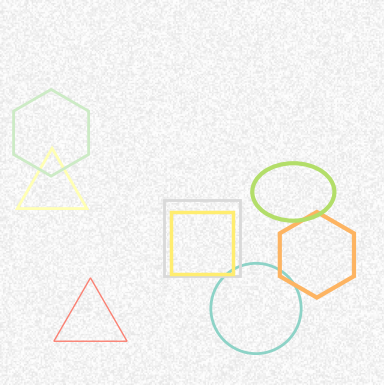[{"shape": "circle", "thickness": 2, "radius": 0.59, "center": [0.665, 0.199]}, {"shape": "triangle", "thickness": 2, "radius": 0.52, "center": [0.135, 0.51]}, {"shape": "triangle", "thickness": 1, "radius": 0.55, "center": [0.235, 0.169]}, {"shape": "hexagon", "thickness": 3, "radius": 0.56, "center": [0.823, 0.338]}, {"shape": "oval", "thickness": 3, "radius": 0.53, "center": [0.762, 0.501]}, {"shape": "square", "thickness": 2, "radius": 0.49, "center": [0.526, 0.381]}, {"shape": "hexagon", "thickness": 2, "radius": 0.56, "center": [0.133, 0.655]}, {"shape": "square", "thickness": 2.5, "radius": 0.4, "center": [0.525, 0.369]}]